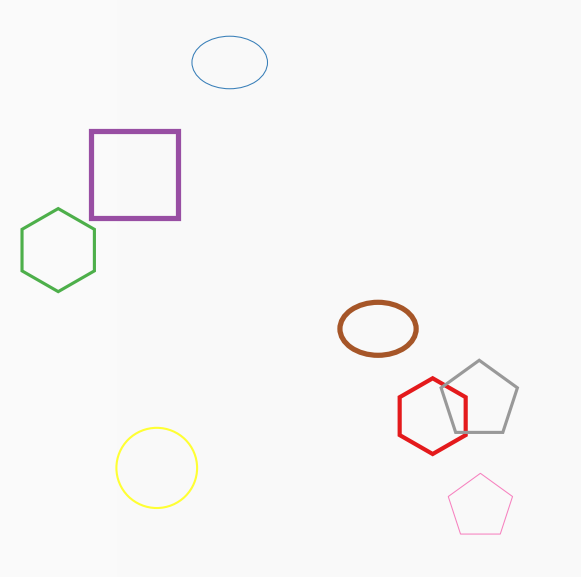[{"shape": "hexagon", "thickness": 2, "radius": 0.33, "center": [0.744, 0.279]}, {"shape": "oval", "thickness": 0.5, "radius": 0.32, "center": [0.395, 0.891]}, {"shape": "hexagon", "thickness": 1.5, "radius": 0.36, "center": [0.1, 0.566]}, {"shape": "square", "thickness": 2.5, "radius": 0.37, "center": [0.232, 0.697]}, {"shape": "circle", "thickness": 1, "radius": 0.35, "center": [0.27, 0.189]}, {"shape": "oval", "thickness": 2.5, "radius": 0.33, "center": [0.65, 0.43]}, {"shape": "pentagon", "thickness": 0.5, "radius": 0.29, "center": [0.826, 0.121]}, {"shape": "pentagon", "thickness": 1.5, "radius": 0.35, "center": [0.825, 0.306]}]